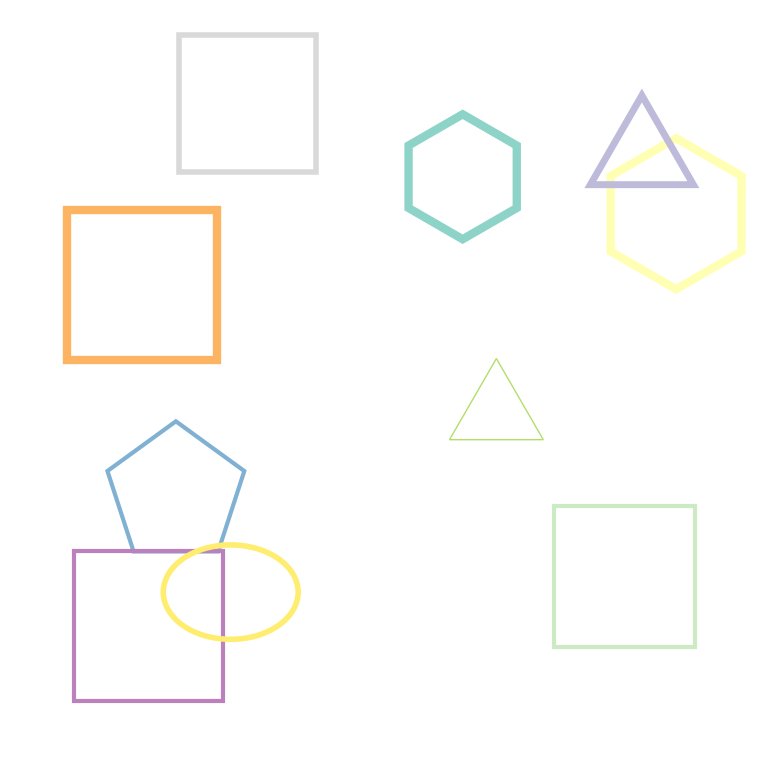[{"shape": "hexagon", "thickness": 3, "radius": 0.41, "center": [0.601, 0.77]}, {"shape": "hexagon", "thickness": 3, "radius": 0.49, "center": [0.878, 0.722]}, {"shape": "triangle", "thickness": 2.5, "radius": 0.39, "center": [0.834, 0.799]}, {"shape": "pentagon", "thickness": 1.5, "radius": 0.47, "center": [0.228, 0.359]}, {"shape": "square", "thickness": 3, "radius": 0.49, "center": [0.185, 0.63]}, {"shape": "triangle", "thickness": 0.5, "radius": 0.35, "center": [0.645, 0.464]}, {"shape": "square", "thickness": 2, "radius": 0.44, "center": [0.322, 0.866]}, {"shape": "square", "thickness": 1.5, "radius": 0.48, "center": [0.193, 0.187]}, {"shape": "square", "thickness": 1.5, "radius": 0.46, "center": [0.812, 0.251]}, {"shape": "oval", "thickness": 2, "radius": 0.44, "center": [0.3, 0.231]}]